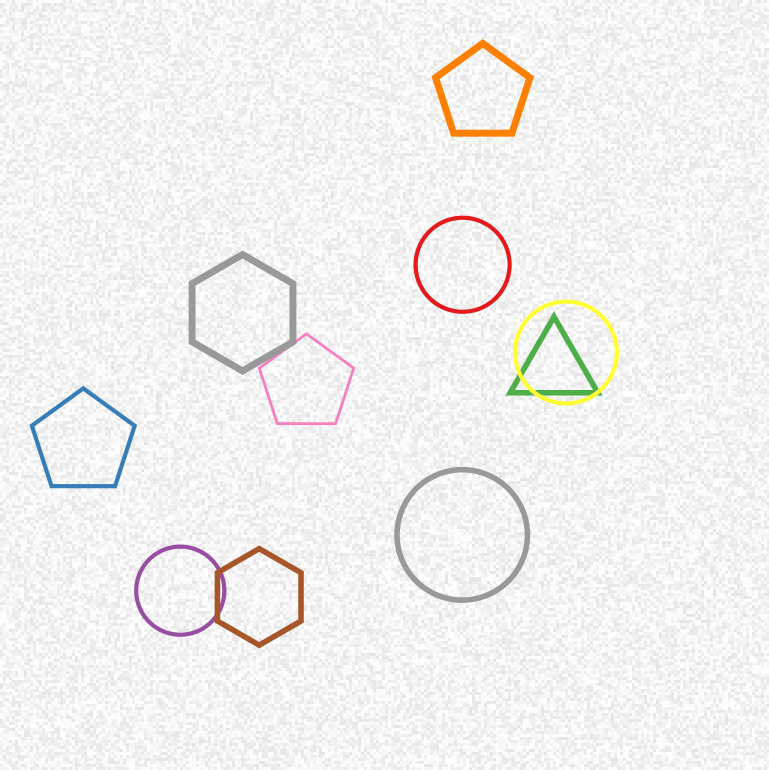[{"shape": "circle", "thickness": 1.5, "radius": 0.31, "center": [0.601, 0.656]}, {"shape": "pentagon", "thickness": 1.5, "radius": 0.35, "center": [0.108, 0.425]}, {"shape": "triangle", "thickness": 2, "radius": 0.33, "center": [0.719, 0.523]}, {"shape": "circle", "thickness": 1.5, "radius": 0.29, "center": [0.234, 0.233]}, {"shape": "pentagon", "thickness": 2.5, "radius": 0.32, "center": [0.627, 0.879]}, {"shape": "circle", "thickness": 1.5, "radius": 0.33, "center": [0.735, 0.542]}, {"shape": "hexagon", "thickness": 2, "radius": 0.31, "center": [0.337, 0.225]}, {"shape": "pentagon", "thickness": 1, "radius": 0.32, "center": [0.398, 0.502]}, {"shape": "hexagon", "thickness": 2.5, "radius": 0.38, "center": [0.315, 0.594]}, {"shape": "circle", "thickness": 2, "radius": 0.42, "center": [0.6, 0.305]}]